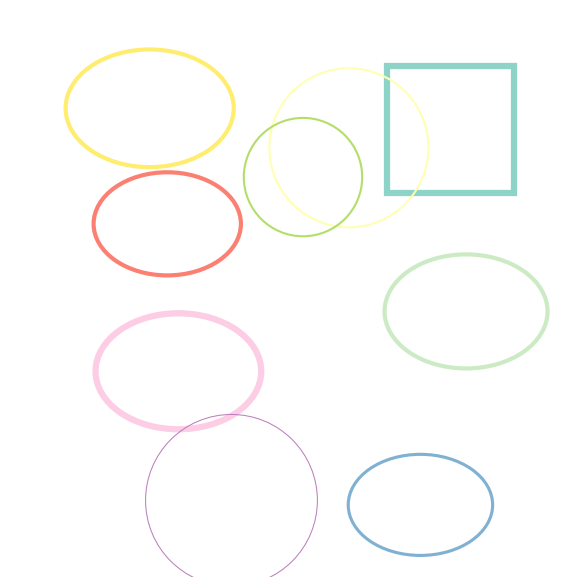[{"shape": "square", "thickness": 3, "radius": 0.55, "center": [0.781, 0.775]}, {"shape": "circle", "thickness": 1, "radius": 0.69, "center": [0.604, 0.743]}, {"shape": "oval", "thickness": 2, "radius": 0.64, "center": [0.29, 0.612]}, {"shape": "oval", "thickness": 1.5, "radius": 0.63, "center": [0.728, 0.125]}, {"shape": "circle", "thickness": 1, "radius": 0.51, "center": [0.525, 0.692]}, {"shape": "oval", "thickness": 3, "radius": 0.72, "center": [0.309, 0.356]}, {"shape": "circle", "thickness": 0.5, "radius": 0.74, "center": [0.401, 0.133]}, {"shape": "oval", "thickness": 2, "radius": 0.71, "center": [0.807, 0.46]}, {"shape": "oval", "thickness": 2, "radius": 0.73, "center": [0.259, 0.812]}]